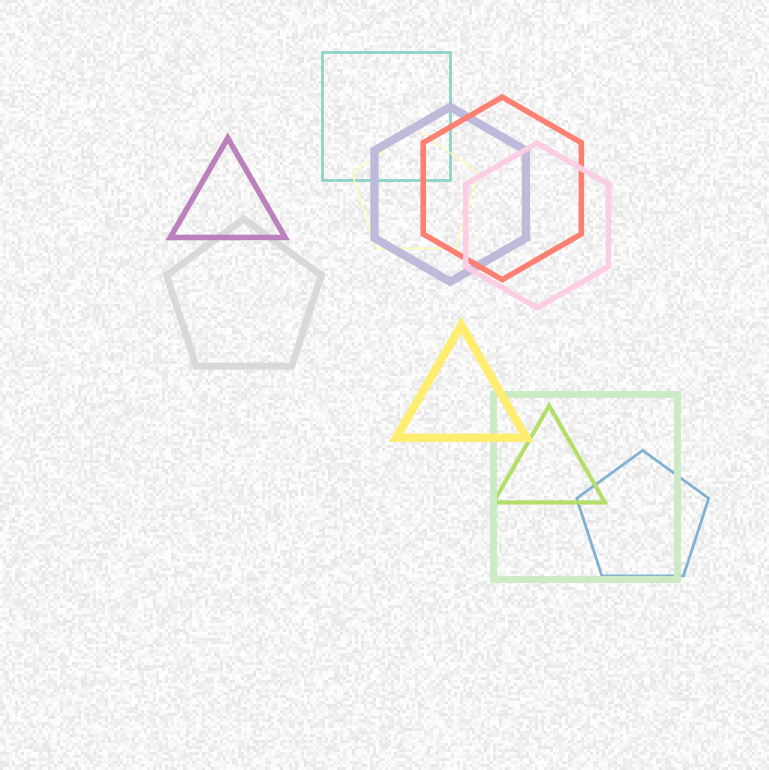[{"shape": "square", "thickness": 1, "radius": 0.42, "center": [0.502, 0.849]}, {"shape": "pentagon", "thickness": 0.5, "radius": 0.43, "center": [0.54, 0.748]}, {"shape": "hexagon", "thickness": 3, "radius": 0.57, "center": [0.585, 0.748]}, {"shape": "hexagon", "thickness": 2, "radius": 0.59, "center": [0.652, 0.755]}, {"shape": "pentagon", "thickness": 1, "radius": 0.45, "center": [0.835, 0.325]}, {"shape": "triangle", "thickness": 1.5, "radius": 0.42, "center": [0.713, 0.389]}, {"shape": "hexagon", "thickness": 2, "radius": 0.53, "center": [0.698, 0.707]}, {"shape": "pentagon", "thickness": 2.5, "radius": 0.53, "center": [0.317, 0.61]}, {"shape": "triangle", "thickness": 2, "radius": 0.43, "center": [0.296, 0.735]}, {"shape": "square", "thickness": 2.5, "radius": 0.6, "center": [0.76, 0.368]}, {"shape": "triangle", "thickness": 3, "radius": 0.49, "center": [0.599, 0.48]}]